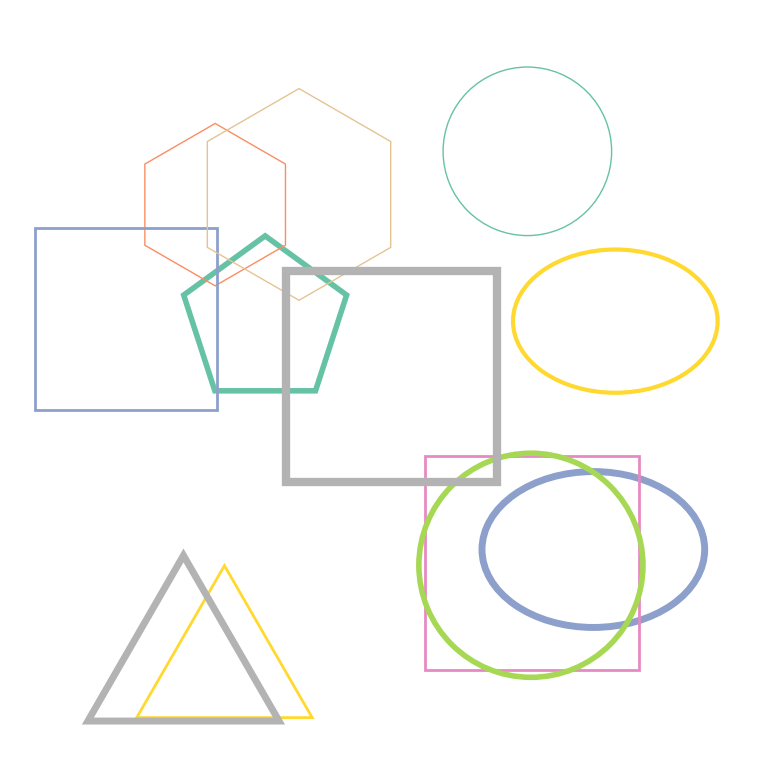[{"shape": "circle", "thickness": 0.5, "radius": 0.55, "center": [0.685, 0.803]}, {"shape": "pentagon", "thickness": 2, "radius": 0.56, "center": [0.344, 0.582]}, {"shape": "hexagon", "thickness": 0.5, "radius": 0.53, "center": [0.279, 0.734]}, {"shape": "square", "thickness": 1, "radius": 0.59, "center": [0.164, 0.586]}, {"shape": "oval", "thickness": 2.5, "radius": 0.72, "center": [0.771, 0.286]}, {"shape": "square", "thickness": 1, "radius": 0.7, "center": [0.691, 0.269]}, {"shape": "circle", "thickness": 2, "radius": 0.73, "center": [0.69, 0.266]}, {"shape": "triangle", "thickness": 1, "radius": 0.66, "center": [0.291, 0.134]}, {"shape": "oval", "thickness": 1.5, "radius": 0.66, "center": [0.799, 0.583]}, {"shape": "hexagon", "thickness": 0.5, "radius": 0.69, "center": [0.388, 0.747]}, {"shape": "square", "thickness": 3, "radius": 0.69, "center": [0.509, 0.511]}, {"shape": "triangle", "thickness": 2.5, "radius": 0.72, "center": [0.238, 0.135]}]